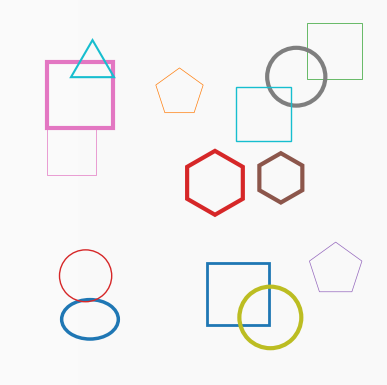[{"shape": "oval", "thickness": 2.5, "radius": 0.37, "center": [0.232, 0.171]}, {"shape": "square", "thickness": 2, "radius": 0.4, "center": [0.614, 0.237]}, {"shape": "pentagon", "thickness": 0.5, "radius": 0.32, "center": [0.463, 0.759]}, {"shape": "square", "thickness": 0.5, "radius": 0.36, "center": [0.863, 0.868]}, {"shape": "hexagon", "thickness": 3, "radius": 0.41, "center": [0.555, 0.525]}, {"shape": "circle", "thickness": 1, "radius": 0.34, "center": [0.221, 0.284]}, {"shape": "pentagon", "thickness": 0.5, "radius": 0.36, "center": [0.866, 0.3]}, {"shape": "hexagon", "thickness": 3, "radius": 0.32, "center": [0.725, 0.538]}, {"shape": "square", "thickness": 3, "radius": 0.43, "center": [0.208, 0.754]}, {"shape": "square", "thickness": 0.5, "radius": 0.32, "center": [0.185, 0.609]}, {"shape": "circle", "thickness": 3, "radius": 0.38, "center": [0.765, 0.801]}, {"shape": "circle", "thickness": 3, "radius": 0.4, "center": [0.698, 0.175]}, {"shape": "triangle", "thickness": 1.5, "radius": 0.32, "center": [0.239, 0.832]}, {"shape": "square", "thickness": 1, "radius": 0.35, "center": [0.679, 0.703]}]